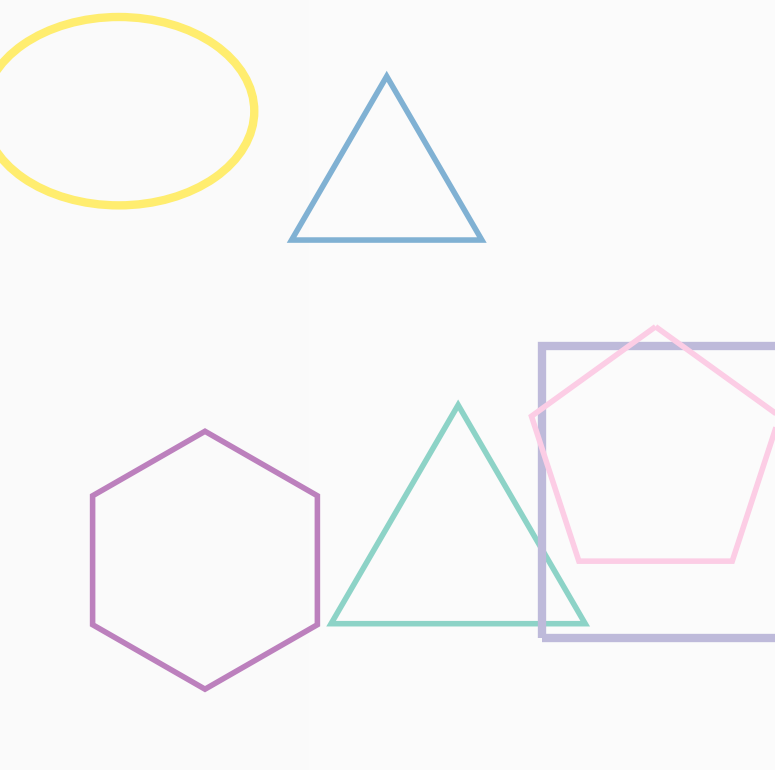[{"shape": "triangle", "thickness": 2, "radius": 0.95, "center": [0.591, 0.285]}, {"shape": "square", "thickness": 3, "radius": 0.95, "center": [0.888, 0.361]}, {"shape": "triangle", "thickness": 2, "radius": 0.71, "center": [0.499, 0.759]}, {"shape": "pentagon", "thickness": 2, "radius": 0.84, "center": [0.846, 0.407]}, {"shape": "hexagon", "thickness": 2, "radius": 0.84, "center": [0.265, 0.272]}, {"shape": "oval", "thickness": 3, "radius": 0.87, "center": [0.153, 0.856]}]